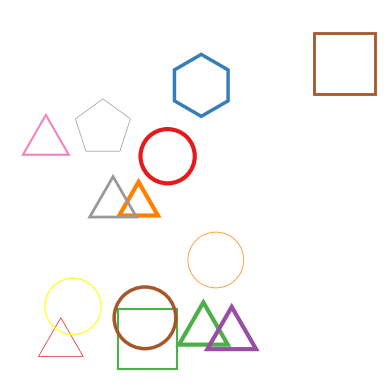[{"shape": "circle", "thickness": 3, "radius": 0.35, "center": [0.435, 0.594]}, {"shape": "triangle", "thickness": 0.5, "radius": 0.34, "center": [0.158, 0.107]}, {"shape": "hexagon", "thickness": 2.5, "radius": 0.4, "center": [0.523, 0.778]}, {"shape": "triangle", "thickness": 3, "radius": 0.37, "center": [0.528, 0.141]}, {"shape": "square", "thickness": 1.5, "radius": 0.39, "center": [0.383, 0.12]}, {"shape": "triangle", "thickness": 3, "radius": 0.37, "center": [0.602, 0.13]}, {"shape": "circle", "thickness": 0.5, "radius": 0.36, "center": [0.561, 0.325]}, {"shape": "triangle", "thickness": 3, "radius": 0.29, "center": [0.36, 0.469]}, {"shape": "circle", "thickness": 1, "radius": 0.37, "center": [0.19, 0.204]}, {"shape": "square", "thickness": 2, "radius": 0.4, "center": [0.896, 0.835]}, {"shape": "circle", "thickness": 2.5, "radius": 0.4, "center": [0.377, 0.174]}, {"shape": "triangle", "thickness": 1.5, "radius": 0.34, "center": [0.119, 0.632]}, {"shape": "triangle", "thickness": 2, "radius": 0.35, "center": [0.294, 0.471]}, {"shape": "pentagon", "thickness": 0.5, "radius": 0.38, "center": [0.267, 0.668]}]